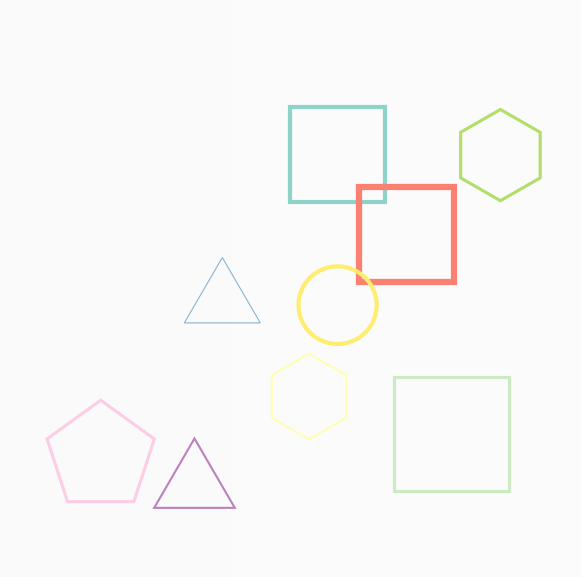[{"shape": "square", "thickness": 2, "radius": 0.41, "center": [0.581, 0.732]}, {"shape": "hexagon", "thickness": 1, "radius": 0.37, "center": [0.532, 0.313]}, {"shape": "square", "thickness": 3, "radius": 0.41, "center": [0.7, 0.593]}, {"shape": "triangle", "thickness": 0.5, "radius": 0.38, "center": [0.382, 0.478]}, {"shape": "hexagon", "thickness": 1.5, "radius": 0.39, "center": [0.861, 0.731]}, {"shape": "pentagon", "thickness": 1.5, "radius": 0.49, "center": [0.173, 0.209]}, {"shape": "triangle", "thickness": 1, "radius": 0.4, "center": [0.335, 0.16]}, {"shape": "square", "thickness": 1.5, "radius": 0.5, "center": [0.777, 0.248]}, {"shape": "circle", "thickness": 2, "radius": 0.34, "center": [0.581, 0.471]}]